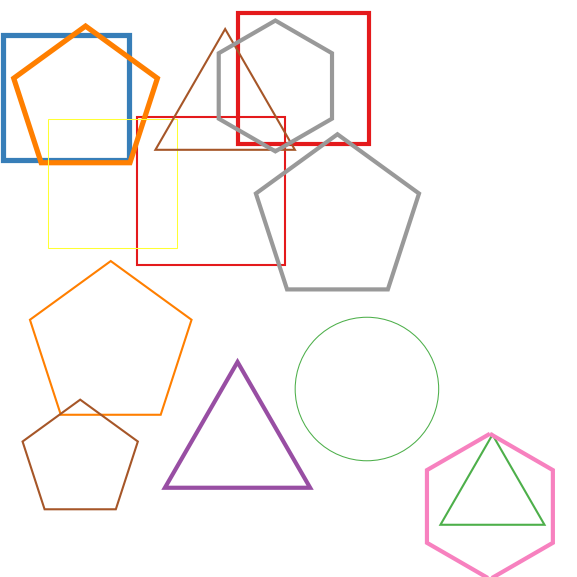[{"shape": "square", "thickness": 2, "radius": 0.57, "center": [0.525, 0.863]}, {"shape": "square", "thickness": 1, "radius": 0.64, "center": [0.365, 0.669]}, {"shape": "square", "thickness": 2.5, "radius": 0.54, "center": [0.114, 0.83]}, {"shape": "circle", "thickness": 0.5, "radius": 0.62, "center": [0.635, 0.326]}, {"shape": "triangle", "thickness": 1, "radius": 0.52, "center": [0.853, 0.142]}, {"shape": "triangle", "thickness": 2, "radius": 0.73, "center": [0.411, 0.227]}, {"shape": "pentagon", "thickness": 1, "radius": 0.74, "center": [0.192, 0.4]}, {"shape": "pentagon", "thickness": 2.5, "radius": 0.65, "center": [0.148, 0.823]}, {"shape": "square", "thickness": 0.5, "radius": 0.56, "center": [0.194, 0.681]}, {"shape": "pentagon", "thickness": 1, "radius": 0.52, "center": [0.139, 0.202]}, {"shape": "triangle", "thickness": 1, "radius": 0.7, "center": [0.39, 0.809]}, {"shape": "hexagon", "thickness": 2, "radius": 0.63, "center": [0.848, 0.122]}, {"shape": "pentagon", "thickness": 2, "radius": 0.74, "center": [0.584, 0.618]}, {"shape": "hexagon", "thickness": 2, "radius": 0.57, "center": [0.477, 0.85]}]